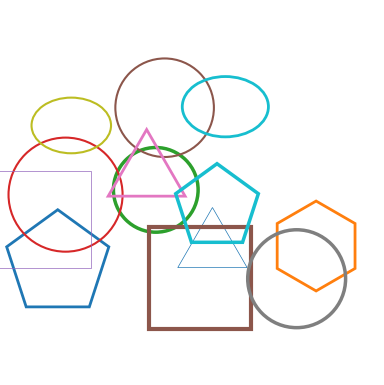[{"shape": "pentagon", "thickness": 2, "radius": 0.7, "center": [0.15, 0.316]}, {"shape": "triangle", "thickness": 0.5, "radius": 0.52, "center": [0.552, 0.357]}, {"shape": "hexagon", "thickness": 2, "radius": 0.58, "center": [0.821, 0.361]}, {"shape": "circle", "thickness": 2.5, "radius": 0.55, "center": [0.405, 0.507]}, {"shape": "circle", "thickness": 1.5, "radius": 0.74, "center": [0.17, 0.494]}, {"shape": "square", "thickness": 0.5, "radius": 0.63, "center": [0.112, 0.431]}, {"shape": "square", "thickness": 3, "radius": 0.66, "center": [0.52, 0.278]}, {"shape": "circle", "thickness": 1.5, "radius": 0.64, "center": [0.428, 0.72]}, {"shape": "triangle", "thickness": 2, "radius": 0.58, "center": [0.381, 0.548]}, {"shape": "circle", "thickness": 2.5, "radius": 0.64, "center": [0.771, 0.276]}, {"shape": "oval", "thickness": 1.5, "radius": 0.52, "center": [0.185, 0.674]}, {"shape": "oval", "thickness": 2, "radius": 0.56, "center": [0.585, 0.723]}, {"shape": "pentagon", "thickness": 2.5, "radius": 0.56, "center": [0.564, 0.462]}]